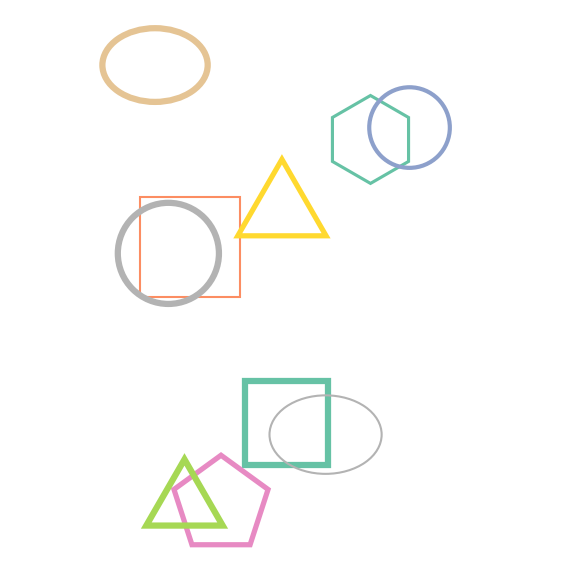[{"shape": "square", "thickness": 3, "radius": 0.36, "center": [0.496, 0.267]}, {"shape": "hexagon", "thickness": 1.5, "radius": 0.38, "center": [0.642, 0.758]}, {"shape": "square", "thickness": 1, "radius": 0.43, "center": [0.329, 0.571]}, {"shape": "circle", "thickness": 2, "radius": 0.35, "center": [0.709, 0.778]}, {"shape": "pentagon", "thickness": 2.5, "radius": 0.43, "center": [0.383, 0.125]}, {"shape": "triangle", "thickness": 3, "radius": 0.38, "center": [0.319, 0.127]}, {"shape": "triangle", "thickness": 2.5, "radius": 0.44, "center": [0.488, 0.635]}, {"shape": "oval", "thickness": 3, "radius": 0.46, "center": [0.268, 0.886]}, {"shape": "oval", "thickness": 1, "radius": 0.49, "center": [0.564, 0.247]}, {"shape": "circle", "thickness": 3, "radius": 0.44, "center": [0.292, 0.56]}]